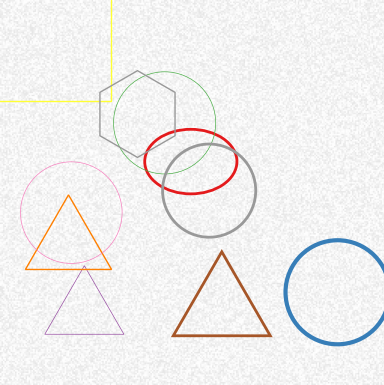[{"shape": "oval", "thickness": 2, "radius": 0.6, "center": [0.496, 0.58]}, {"shape": "circle", "thickness": 3, "radius": 0.68, "center": [0.877, 0.241]}, {"shape": "circle", "thickness": 0.5, "radius": 0.66, "center": [0.428, 0.681]}, {"shape": "triangle", "thickness": 0.5, "radius": 0.59, "center": [0.219, 0.191]}, {"shape": "triangle", "thickness": 1, "radius": 0.65, "center": [0.178, 0.365]}, {"shape": "square", "thickness": 1, "radius": 0.74, "center": [0.14, 0.884]}, {"shape": "triangle", "thickness": 2, "radius": 0.73, "center": [0.576, 0.201]}, {"shape": "circle", "thickness": 0.5, "radius": 0.66, "center": [0.185, 0.448]}, {"shape": "hexagon", "thickness": 1, "radius": 0.56, "center": [0.357, 0.704]}, {"shape": "circle", "thickness": 2, "radius": 0.6, "center": [0.543, 0.505]}]